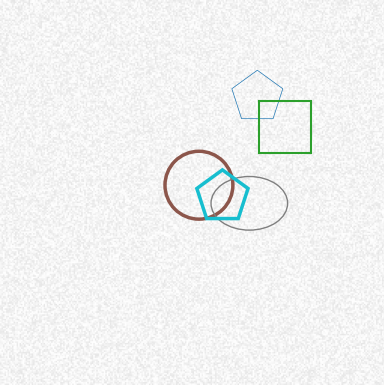[{"shape": "pentagon", "thickness": 0.5, "radius": 0.35, "center": [0.668, 0.748]}, {"shape": "square", "thickness": 1.5, "radius": 0.33, "center": [0.74, 0.67]}, {"shape": "circle", "thickness": 2.5, "radius": 0.44, "center": [0.517, 0.519]}, {"shape": "oval", "thickness": 1, "radius": 0.5, "center": [0.648, 0.472]}, {"shape": "pentagon", "thickness": 2.5, "radius": 0.35, "center": [0.578, 0.489]}]